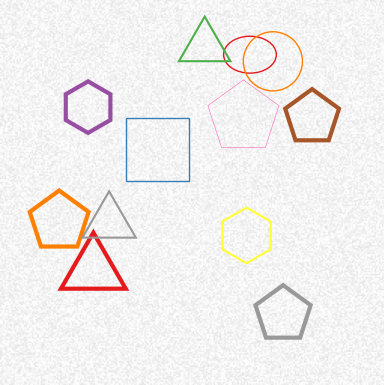[{"shape": "oval", "thickness": 1, "radius": 0.34, "center": [0.649, 0.858]}, {"shape": "triangle", "thickness": 3, "radius": 0.49, "center": [0.243, 0.299]}, {"shape": "square", "thickness": 1, "radius": 0.41, "center": [0.408, 0.612]}, {"shape": "triangle", "thickness": 1.5, "radius": 0.39, "center": [0.532, 0.88]}, {"shape": "hexagon", "thickness": 3, "radius": 0.33, "center": [0.229, 0.722]}, {"shape": "circle", "thickness": 1, "radius": 0.38, "center": [0.709, 0.841]}, {"shape": "pentagon", "thickness": 3, "radius": 0.4, "center": [0.154, 0.425]}, {"shape": "hexagon", "thickness": 1.5, "radius": 0.36, "center": [0.64, 0.389]}, {"shape": "pentagon", "thickness": 3, "radius": 0.37, "center": [0.811, 0.695]}, {"shape": "pentagon", "thickness": 0.5, "radius": 0.48, "center": [0.632, 0.696]}, {"shape": "triangle", "thickness": 1.5, "radius": 0.4, "center": [0.283, 0.423]}, {"shape": "pentagon", "thickness": 3, "radius": 0.38, "center": [0.735, 0.184]}]